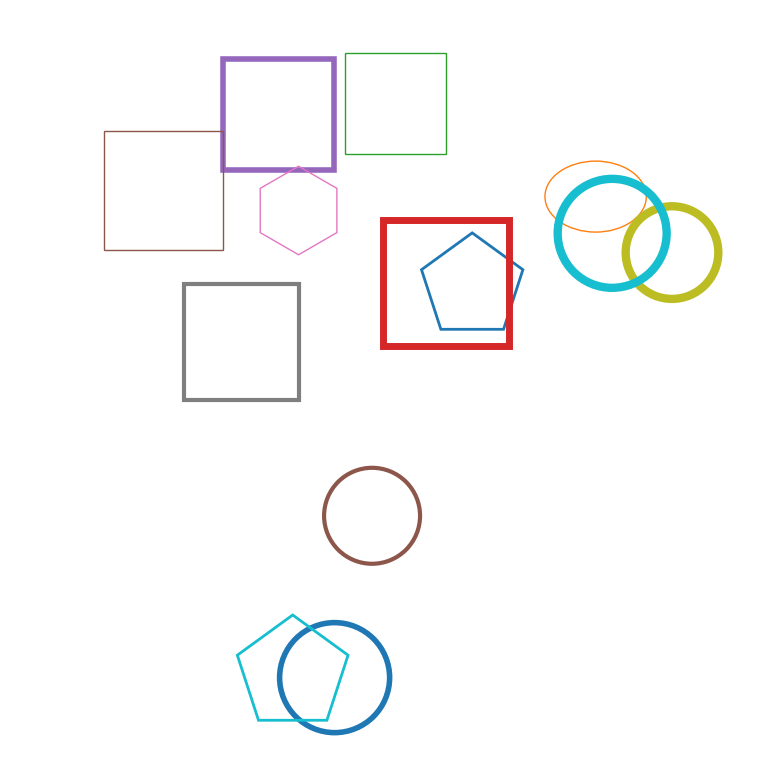[{"shape": "circle", "thickness": 2, "radius": 0.36, "center": [0.435, 0.12]}, {"shape": "pentagon", "thickness": 1, "radius": 0.35, "center": [0.613, 0.628]}, {"shape": "oval", "thickness": 0.5, "radius": 0.33, "center": [0.774, 0.745]}, {"shape": "square", "thickness": 0.5, "radius": 0.33, "center": [0.514, 0.866]}, {"shape": "square", "thickness": 2.5, "radius": 0.41, "center": [0.579, 0.633]}, {"shape": "square", "thickness": 2, "radius": 0.36, "center": [0.362, 0.851]}, {"shape": "square", "thickness": 0.5, "radius": 0.39, "center": [0.212, 0.753]}, {"shape": "circle", "thickness": 1.5, "radius": 0.31, "center": [0.483, 0.33]}, {"shape": "hexagon", "thickness": 0.5, "radius": 0.29, "center": [0.388, 0.727]}, {"shape": "square", "thickness": 1.5, "radius": 0.37, "center": [0.314, 0.556]}, {"shape": "circle", "thickness": 3, "radius": 0.3, "center": [0.873, 0.672]}, {"shape": "pentagon", "thickness": 1, "radius": 0.38, "center": [0.38, 0.126]}, {"shape": "circle", "thickness": 3, "radius": 0.35, "center": [0.795, 0.697]}]